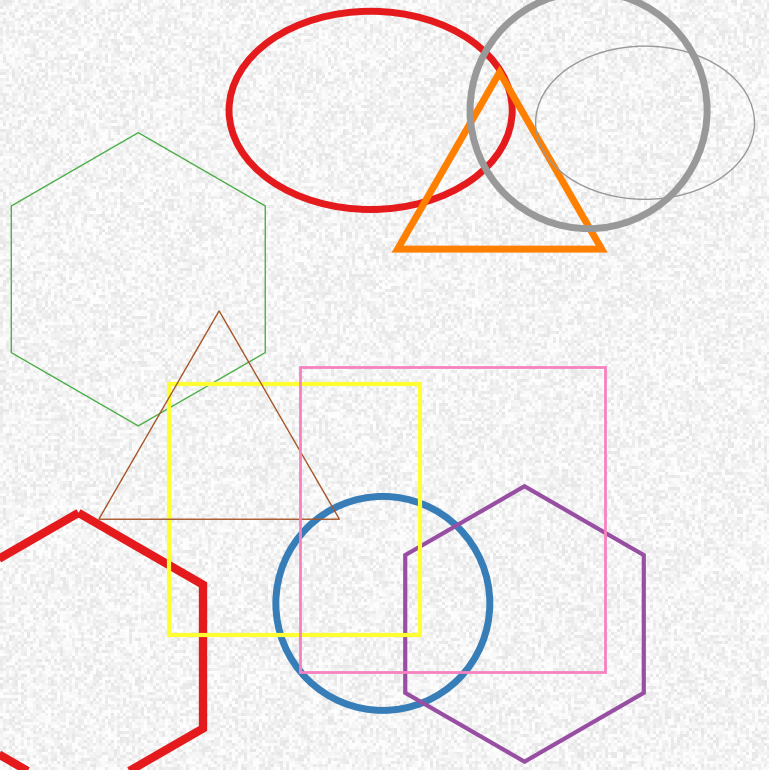[{"shape": "oval", "thickness": 2.5, "radius": 0.92, "center": [0.481, 0.857]}, {"shape": "hexagon", "thickness": 3, "radius": 0.93, "center": [0.102, 0.147]}, {"shape": "circle", "thickness": 2.5, "radius": 0.69, "center": [0.497, 0.216]}, {"shape": "hexagon", "thickness": 0.5, "radius": 0.95, "center": [0.18, 0.637]}, {"shape": "hexagon", "thickness": 1.5, "radius": 0.89, "center": [0.681, 0.19]}, {"shape": "triangle", "thickness": 2.5, "radius": 0.77, "center": [0.649, 0.753]}, {"shape": "square", "thickness": 1.5, "radius": 0.82, "center": [0.383, 0.339]}, {"shape": "triangle", "thickness": 0.5, "radius": 0.9, "center": [0.285, 0.416]}, {"shape": "square", "thickness": 1, "radius": 0.99, "center": [0.587, 0.325]}, {"shape": "oval", "thickness": 0.5, "radius": 0.71, "center": [0.838, 0.841]}, {"shape": "circle", "thickness": 2.5, "radius": 0.77, "center": [0.764, 0.857]}]